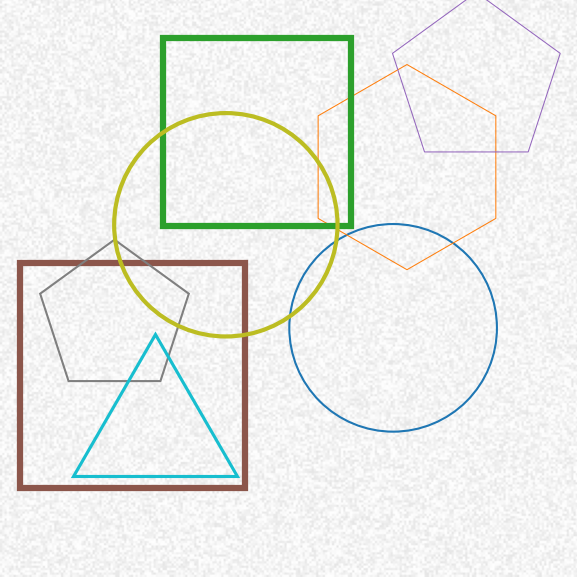[{"shape": "circle", "thickness": 1, "radius": 0.9, "center": [0.681, 0.431]}, {"shape": "hexagon", "thickness": 0.5, "radius": 0.89, "center": [0.705, 0.71]}, {"shape": "square", "thickness": 3, "radius": 0.81, "center": [0.446, 0.77]}, {"shape": "pentagon", "thickness": 0.5, "radius": 0.76, "center": [0.825, 0.86]}, {"shape": "square", "thickness": 3, "radius": 0.97, "center": [0.229, 0.349]}, {"shape": "pentagon", "thickness": 1, "radius": 0.68, "center": [0.198, 0.449]}, {"shape": "circle", "thickness": 2, "radius": 0.97, "center": [0.391, 0.61]}, {"shape": "triangle", "thickness": 1.5, "radius": 0.82, "center": [0.269, 0.256]}]